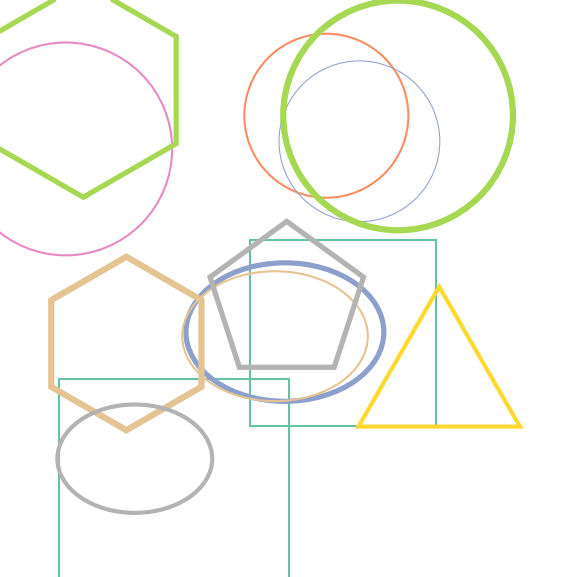[{"shape": "square", "thickness": 1, "radius": 1.0, "center": [0.301, 0.143]}, {"shape": "square", "thickness": 1, "radius": 0.8, "center": [0.594, 0.422]}, {"shape": "circle", "thickness": 1, "radius": 0.71, "center": [0.565, 0.799]}, {"shape": "circle", "thickness": 0.5, "radius": 0.7, "center": [0.622, 0.754]}, {"shape": "oval", "thickness": 2.5, "radius": 0.86, "center": [0.493, 0.424]}, {"shape": "circle", "thickness": 1, "radius": 0.92, "center": [0.114, 0.741]}, {"shape": "circle", "thickness": 3, "radius": 0.99, "center": [0.689, 0.799]}, {"shape": "hexagon", "thickness": 2.5, "radius": 0.93, "center": [0.144, 0.843]}, {"shape": "triangle", "thickness": 2, "radius": 0.81, "center": [0.76, 0.341]}, {"shape": "oval", "thickness": 1, "radius": 0.8, "center": [0.476, 0.417]}, {"shape": "hexagon", "thickness": 3, "radius": 0.75, "center": [0.219, 0.404]}, {"shape": "pentagon", "thickness": 2.5, "radius": 0.7, "center": [0.497, 0.476]}, {"shape": "oval", "thickness": 2, "radius": 0.67, "center": [0.233, 0.205]}]